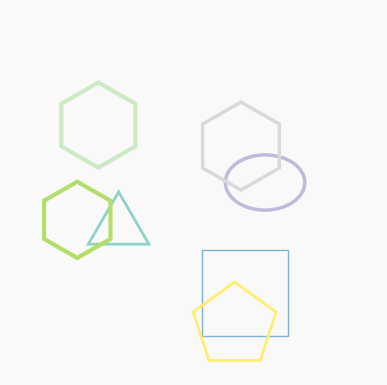[{"shape": "triangle", "thickness": 2, "radius": 0.45, "center": [0.306, 0.411]}, {"shape": "oval", "thickness": 2.5, "radius": 0.51, "center": [0.684, 0.526]}, {"shape": "square", "thickness": 1, "radius": 0.55, "center": [0.633, 0.239]}, {"shape": "hexagon", "thickness": 3, "radius": 0.5, "center": [0.199, 0.429]}, {"shape": "hexagon", "thickness": 2.5, "radius": 0.57, "center": [0.622, 0.621]}, {"shape": "hexagon", "thickness": 3, "radius": 0.55, "center": [0.254, 0.675]}, {"shape": "pentagon", "thickness": 2, "radius": 0.56, "center": [0.605, 0.155]}]